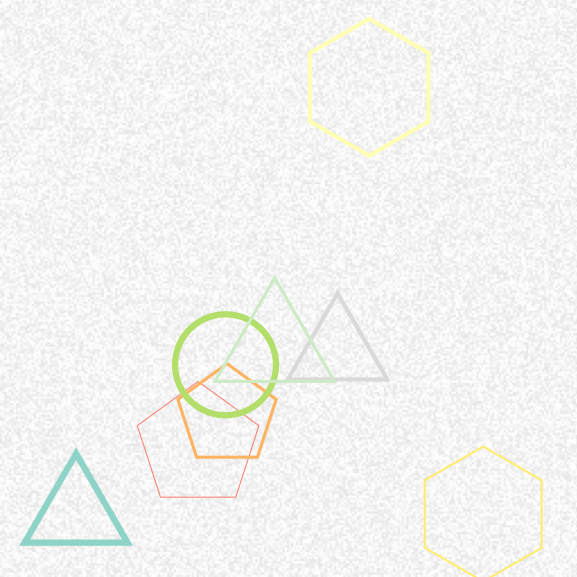[{"shape": "triangle", "thickness": 3, "radius": 0.51, "center": [0.132, 0.111]}, {"shape": "hexagon", "thickness": 2, "radius": 0.59, "center": [0.639, 0.848]}, {"shape": "pentagon", "thickness": 0.5, "radius": 0.55, "center": [0.343, 0.228]}, {"shape": "pentagon", "thickness": 1.5, "radius": 0.45, "center": [0.393, 0.28]}, {"shape": "circle", "thickness": 3, "radius": 0.44, "center": [0.391, 0.367]}, {"shape": "triangle", "thickness": 2, "radius": 0.5, "center": [0.585, 0.392]}, {"shape": "triangle", "thickness": 1.5, "radius": 0.6, "center": [0.476, 0.398]}, {"shape": "hexagon", "thickness": 1, "radius": 0.58, "center": [0.837, 0.109]}]